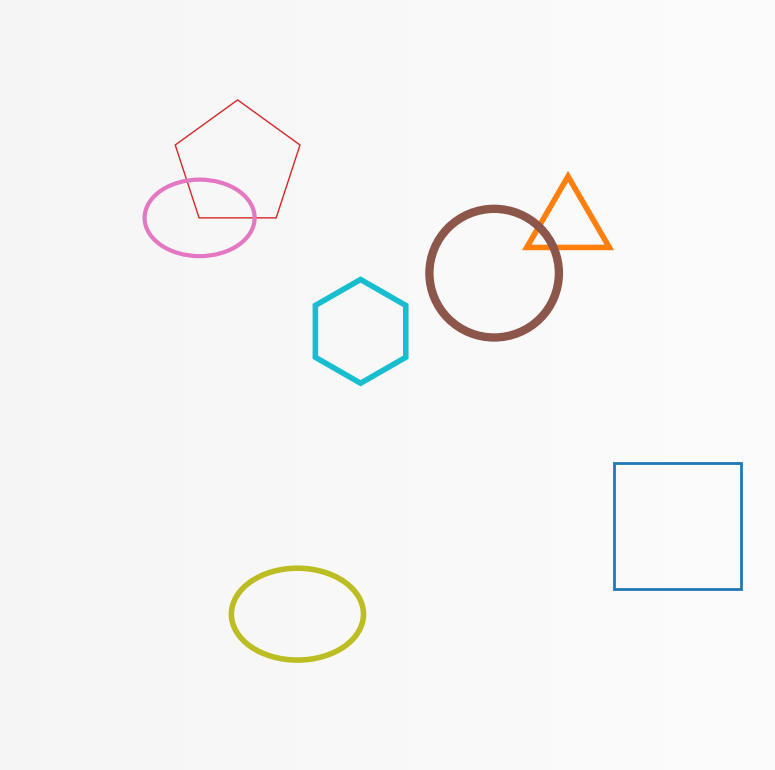[{"shape": "square", "thickness": 1, "radius": 0.41, "center": [0.874, 0.317]}, {"shape": "triangle", "thickness": 2, "radius": 0.31, "center": [0.733, 0.709]}, {"shape": "pentagon", "thickness": 0.5, "radius": 0.42, "center": [0.307, 0.786]}, {"shape": "circle", "thickness": 3, "radius": 0.42, "center": [0.638, 0.645]}, {"shape": "oval", "thickness": 1.5, "radius": 0.35, "center": [0.258, 0.717]}, {"shape": "oval", "thickness": 2, "radius": 0.43, "center": [0.384, 0.202]}, {"shape": "hexagon", "thickness": 2, "radius": 0.34, "center": [0.465, 0.57]}]